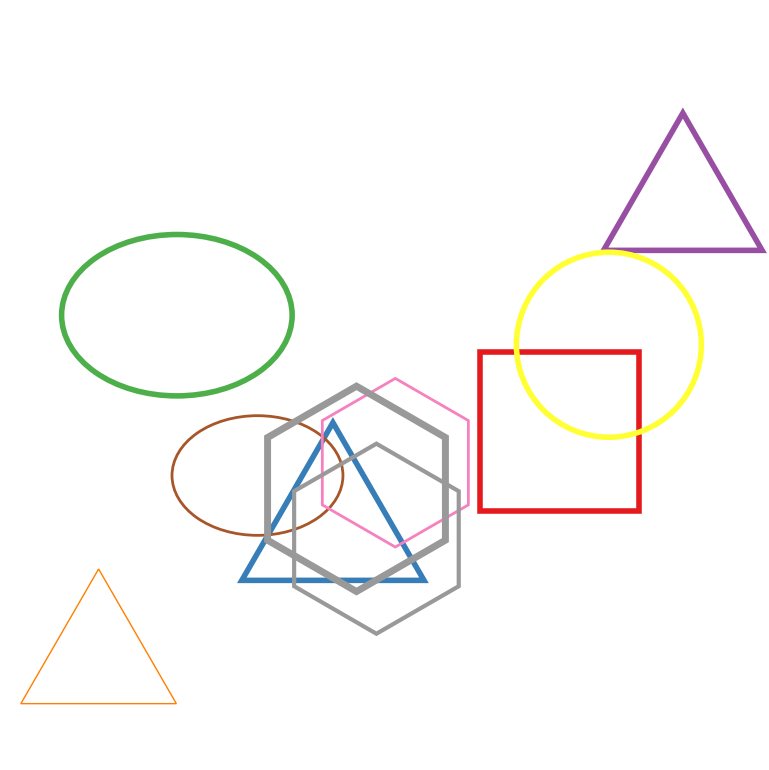[{"shape": "square", "thickness": 2, "radius": 0.51, "center": [0.727, 0.439]}, {"shape": "triangle", "thickness": 2, "radius": 0.68, "center": [0.432, 0.315]}, {"shape": "oval", "thickness": 2, "radius": 0.75, "center": [0.23, 0.591]}, {"shape": "triangle", "thickness": 2, "radius": 0.59, "center": [0.887, 0.734]}, {"shape": "triangle", "thickness": 0.5, "radius": 0.58, "center": [0.128, 0.144]}, {"shape": "circle", "thickness": 2, "radius": 0.6, "center": [0.791, 0.552]}, {"shape": "oval", "thickness": 1, "radius": 0.56, "center": [0.334, 0.382]}, {"shape": "hexagon", "thickness": 1, "radius": 0.55, "center": [0.513, 0.399]}, {"shape": "hexagon", "thickness": 2.5, "radius": 0.67, "center": [0.463, 0.365]}, {"shape": "hexagon", "thickness": 1.5, "radius": 0.62, "center": [0.489, 0.3]}]